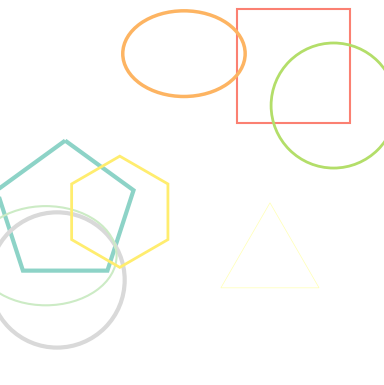[{"shape": "pentagon", "thickness": 3, "radius": 0.93, "center": [0.169, 0.448]}, {"shape": "triangle", "thickness": 0.5, "radius": 0.74, "center": [0.701, 0.326]}, {"shape": "square", "thickness": 1.5, "radius": 0.73, "center": [0.761, 0.829]}, {"shape": "oval", "thickness": 2.5, "radius": 0.79, "center": [0.478, 0.861]}, {"shape": "circle", "thickness": 2, "radius": 0.81, "center": [0.867, 0.726]}, {"shape": "circle", "thickness": 3, "radius": 0.88, "center": [0.148, 0.273]}, {"shape": "oval", "thickness": 1.5, "radius": 0.92, "center": [0.119, 0.336]}, {"shape": "hexagon", "thickness": 2, "radius": 0.72, "center": [0.311, 0.45]}]